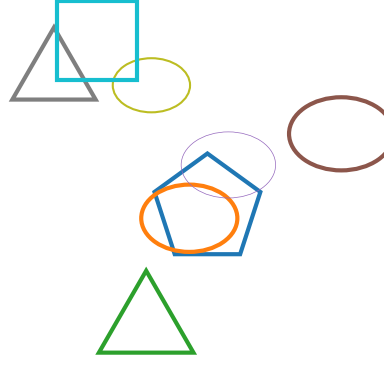[{"shape": "pentagon", "thickness": 3, "radius": 0.72, "center": [0.539, 0.457]}, {"shape": "oval", "thickness": 3, "radius": 0.62, "center": [0.492, 0.433]}, {"shape": "triangle", "thickness": 3, "radius": 0.71, "center": [0.38, 0.155]}, {"shape": "oval", "thickness": 0.5, "radius": 0.61, "center": [0.593, 0.572]}, {"shape": "oval", "thickness": 3, "radius": 0.68, "center": [0.886, 0.652]}, {"shape": "triangle", "thickness": 3, "radius": 0.62, "center": [0.14, 0.804]}, {"shape": "oval", "thickness": 1.5, "radius": 0.5, "center": [0.393, 0.779]}, {"shape": "square", "thickness": 3, "radius": 0.52, "center": [0.251, 0.895]}]